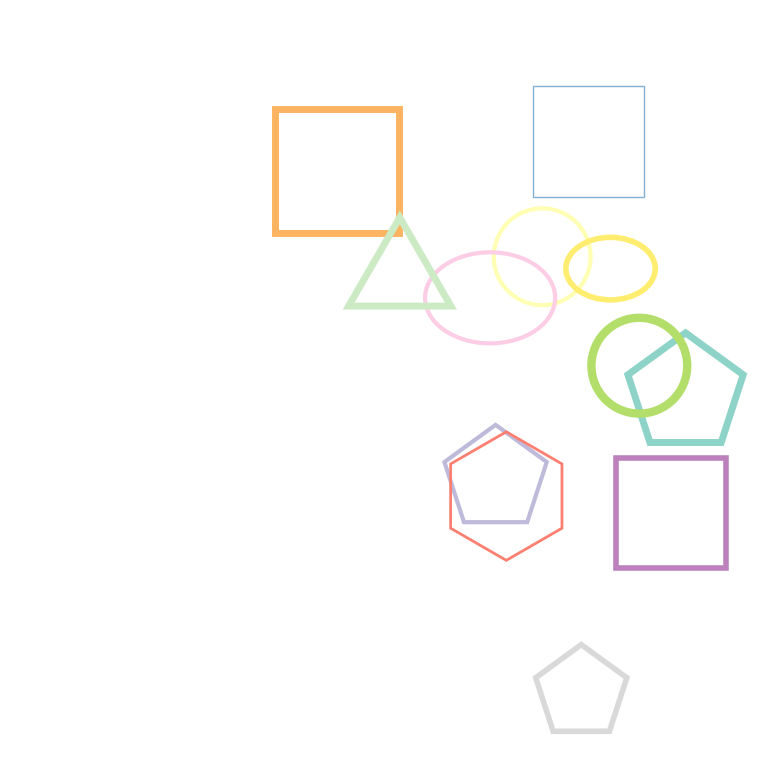[{"shape": "pentagon", "thickness": 2.5, "radius": 0.39, "center": [0.89, 0.489]}, {"shape": "circle", "thickness": 1.5, "radius": 0.31, "center": [0.704, 0.667]}, {"shape": "pentagon", "thickness": 1.5, "radius": 0.35, "center": [0.644, 0.378]}, {"shape": "hexagon", "thickness": 1, "radius": 0.42, "center": [0.658, 0.356]}, {"shape": "square", "thickness": 0.5, "radius": 0.36, "center": [0.764, 0.816]}, {"shape": "square", "thickness": 2.5, "radius": 0.4, "center": [0.438, 0.778]}, {"shape": "circle", "thickness": 3, "radius": 0.31, "center": [0.83, 0.525]}, {"shape": "oval", "thickness": 1.5, "radius": 0.42, "center": [0.637, 0.613]}, {"shape": "pentagon", "thickness": 2, "radius": 0.31, "center": [0.755, 0.101]}, {"shape": "square", "thickness": 2, "radius": 0.36, "center": [0.872, 0.334]}, {"shape": "triangle", "thickness": 2.5, "radius": 0.38, "center": [0.519, 0.641]}, {"shape": "oval", "thickness": 2, "radius": 0.29, "center": [0.793, 0.651]}]